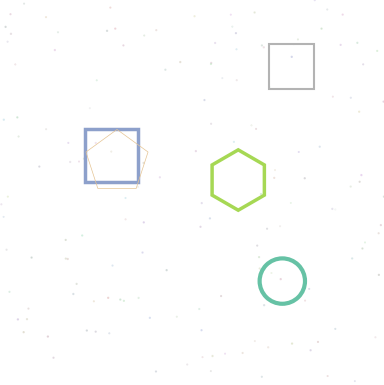[{"shape": "circle", "thickness": 3, "radius": 0.29, "center": [0.733, 0.27]}, {"shape": "square", "thickness": 2.5, "radius": 0.35, "center": [0.289, 0.596]}, {"shape": "hexagon", "thickness": 2.5, "radius": 0.39, "center": [0.619, 0.532]}, {"shape": "pentagon", "thickness": 0.5, "radius": 0.42, "center": [0.304, 0.579]}, {"shape": "square", "thickness": 1.5, "radius": 0.29, "center": [0.757, 0.827]}]